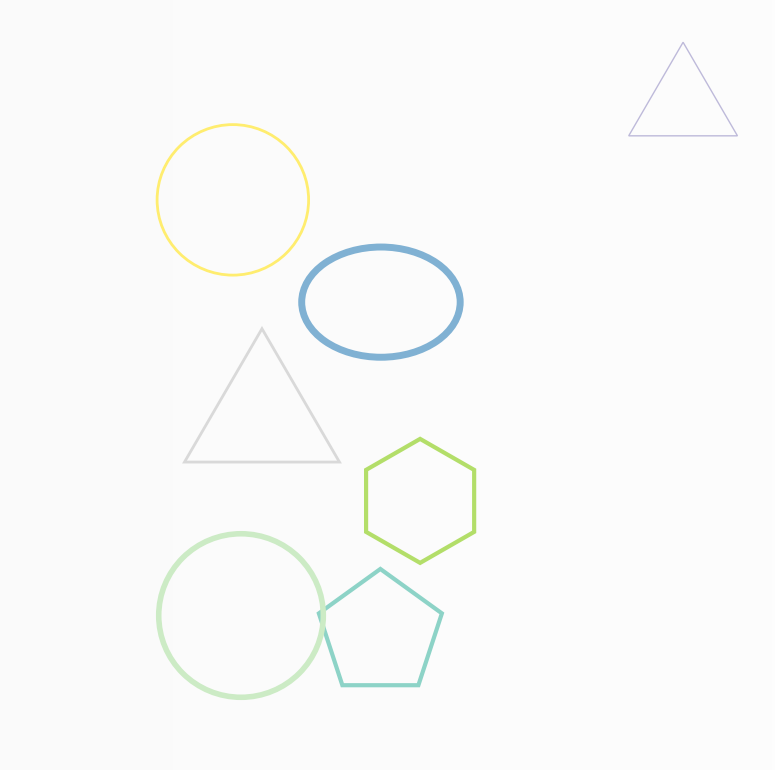[{"shape": "pentagon", "thickness": 1.5, "radius": 0.42, "center": [0.491, 0.178]}, {"shape": "triangle", "thickness": 0.5, "radius": 0.41, "center": [0.881, 0.864]}, {"shape": "oval", "thickness": 2.5, "radius": 0.51, "center": [0.492, 0.608]}, {"shape": "hexagon", "thickness": 1.5, "radius": 0.4, "center": [0.542, 0.349]}, {"shape": "triangle", "thickness": 1, "radius": 0.58, "center": [0.338, 0.458]}, {"shape": "circle", "thickness": 2, "radius": 0.53, "center": [0.311, 0.201]}, {"shape": "circle", "thickness": 1, "radius": 0.49, "center": [0.3, 0.74]}]